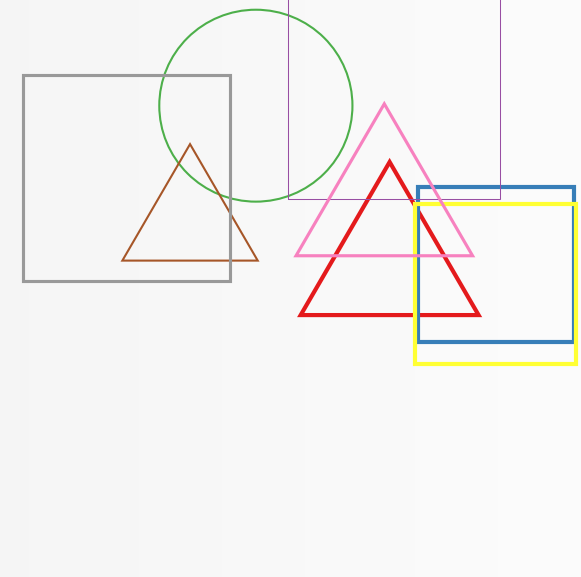[{"shape": "triangle", "thickness": 2, "radius": 0.88, "center": [0.67, 0.542]}, {"shape": "square", "thickness": 2, "radius": 0.67, "center": [0.854, 0.541]}, {"shape": "circle", "thickness": 1, "radius": 0.83, "center": [0.44, 0.816]}, {"shape": "square", "thickness": 0.5, "radius": 0.91, "center": [0.677, 0.838]}, {"shape": "square", "thickness": 2, "radius": 0.69, "center": [0.853, 0.508]}, {"shape": "triangle", "thickness": 1, "radius": 0.67, "center": [0.327, 0.615]}, {"shape": "triangle", "thickness": 1.5, "radius": 0.88, "center": [0.661, 0.644]}, {"shape": "square", "thickness": 1.5, "radius": 0.89, "center": [0.218, 0.691]}]